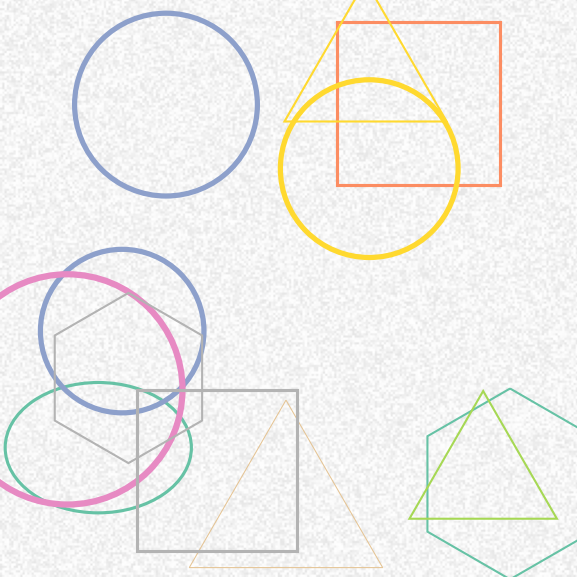[{"shape": "hexagon", "thickness": 1, "radius": 0.83, "center": [0.883, 0.161]}, {"shape": "oval", "thickness": 1.5, "radius": 0.81, "center": [0.17, 0.224]}, {"shape": "square", "thickness": 1.5, "radius": 0.7, "center": [0.725, 0.82]}, {"shape": "circle", "thickness": 2.5, "radius": 0.71, "center": [0.212, 0.426]}, {"shape": "circle", "thickness": 2.5, "radius": 0.79, "center": [0.287, 0.818]}, {"shape": "circle", "thickness": 3, "radius": 1.0, "center": [0.117, 0.325]}, {"shape": "triangle", "thickness": 1, "radius": 0.74, "center": [0.837, 0.175]}, {"shape": "circle", "thickness": 2.5, "radius": 0.77, "center": [0.639, 0.707]}, {"shape": "triangle", "thickness": 1, "radius": 0.81, "center": [0.633, 0.87]}, {"shape": "triangle", "thickness": 0.5, "radius": 0.97, "center": [0.495, 0.113]}, {"shape": "square", "thickness": 1.5, "radius": 0.69, "center": [0.375, 0.184]}, {"shape": "hexagon", "thickness": 1, "radius": 0.74, "center": [0.222, 0.345]}]